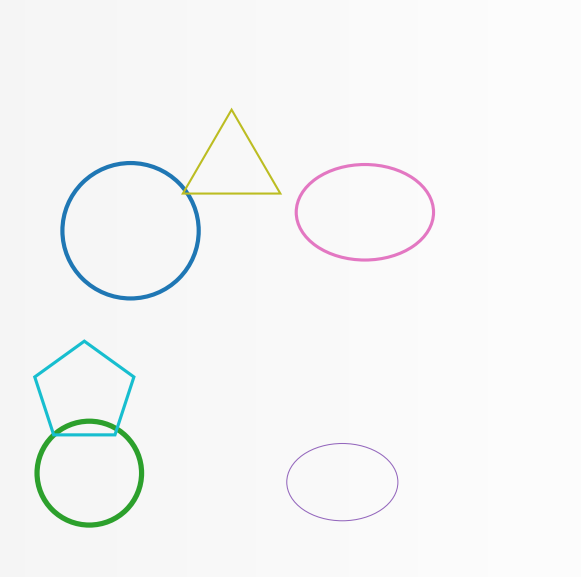[{"shape": "circle", "thickness": 2, "radius": 0.59, "center": [0.225, 0.6]}, {"shape": "circle", "thickness": 2.5, "radius": 0.45, "center": [0.154, 0.18]}, {"shape": "oval", "thickness": 0.5, "radius": 0.48, "center": [0.589, 0.164]}, {"shape": "oval", "thickness": 1.5, "radius": 0.59, "center": [0.628, 0.632]}, {"shape": "triangle", "thickness": 1, "radius": 0.48, "center": [0.398, 0.712]}, {"shape": "pentagon", "thickness": 1.5, "radius": 0.45, "center": [0.145, 0.319]}]